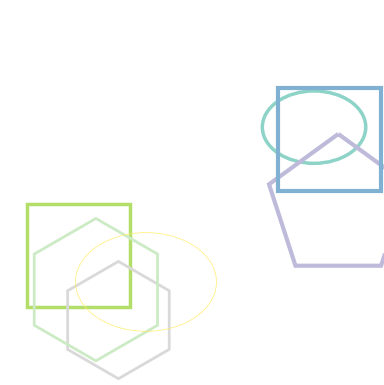[{"shape": "oval", "thickness": 2.5, "radius": 0.67, "center": [0.816, 0.67]}, {"shape": "pentagon", "thickness": 3, "radius": 0.95, "center": [0.879, 0.463]}, {"shape": "square", "thickness": 3, "radius": 0.67, "center": [0.856, 0.638]}, {"shape": "square", "thickness": 2.5, "radius": 0.67, "center": [0.203, 0.336]}, {"shape": "hexagon", "thickness": 2, "radius": 0.76, "center": [0.308, 0.169]}, {"shape": "hexagon", "thickness": 2, "radius": 0.92, "center": [0.249, 0.248]}, {"shape": "oval", "thickness": 0.5, "radius": 0.92, "center": [0.379, 0.268]}]